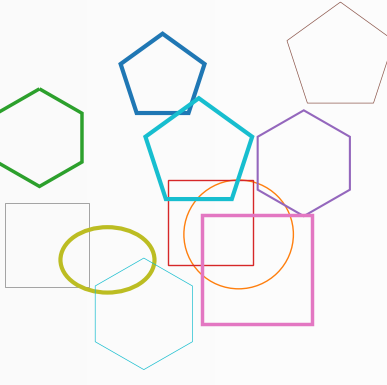[{"shape": "pentagon", "thickness": 3, "radius": 0.57, "center": [0.42, 0.799]}, {"shape": "circle", "thickness": 1, "radius": 0.71, "center": [0.616, 0.391]}, {"shape": "hexagon", "thickness": 2.5, "radius": 0.63, "center": [0.102, 0.642]}, {"shape": "square", "thickness": 1, "radius": 0.55, "center": [0.543, 0.423]}, {"shape": "hexagon", "thickness": 1.5, "radius": 0.69, "center": [0.784, 0.576]}, {"shape": "pentagon", "thickness": 0.5, "radius": 0.73, "center": [0.879, 0.85]}, {"shape": "square", "thickness": 2.5, "radius": 0.71, "center": [0.662, 0.3]}, {"shape": "square", "thickness": 0.5, "radius": 0.55, "center": [0.121, 0.363]}, {"shape": "oval", "thickness": 3, "radius": 0.61, "center": [0.277, 0.325]}, {"shape": "pentagon", "thickness": 3, "radius": 0.72, "center": [0.513, 0.6]}, {"shape": "hexagon", "thickness": 0.5, "radius": 0.72, "center": [0.371, 0.185]}]